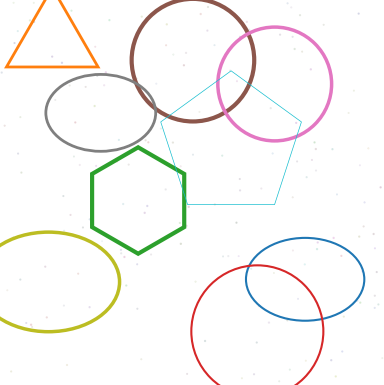[{"shape": "oval", "thickness": 1.5, "radius": 0.77, "center": [0.793, 0.275]}, {"shape": "triangle", "thickness": 2, "radius": 0.69, "center": [0.136, 0.895]}, {"shape": "hexagon", "thickness": 3, "radius": 0.69, "center": [0.359, 0.479]}, {"shape": "circle", "thickness": 1.5, "radius": 0.86, "center": [0.668, 0.139]}, {"shape": "circle", "thickness": 3, "radius": 0.8, "center": [0.501, 0.844]}, {"shape": "circle", "thickness": 2.5, "radius": 0.74, "center": [0.714, 0.782]}, {"shape": "oval", "thickness": 2, "radius": 0.71, "center": [0.262, 0.707]}, {"shape": "oval", "thickness": 2.5, "radius": 0.92, "center": [0.126, 0.268]}, {"shape": "pentagon", "thickness": 0.5, "radius": 0.96, "center": [0.6, 0.624]}]